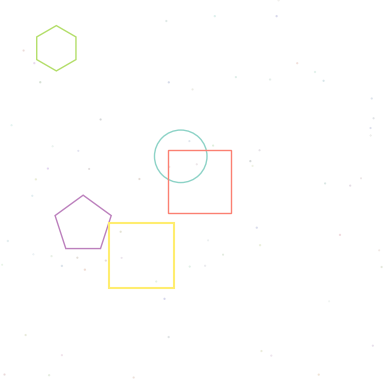[{"shape": "circle", "thickness": 1, "radius": 0.34, "center": [0.469, 0.594]}, {"shape": "square", "thickness": 1, "radius": 0.41, "center": [0.519, 0.529]}, {"shape": "hexagon", "thickness": 1, "radius": 0.29, "center": [0.146, 0.875]}, {"shape": "pentagon", "thickness": 1, "radius": 0.38, "center": [0.216, 0.416]}, {"shape": "square", "thickness": 1.5, "radius": 0.42, "center": [0.367, 0.337]}]